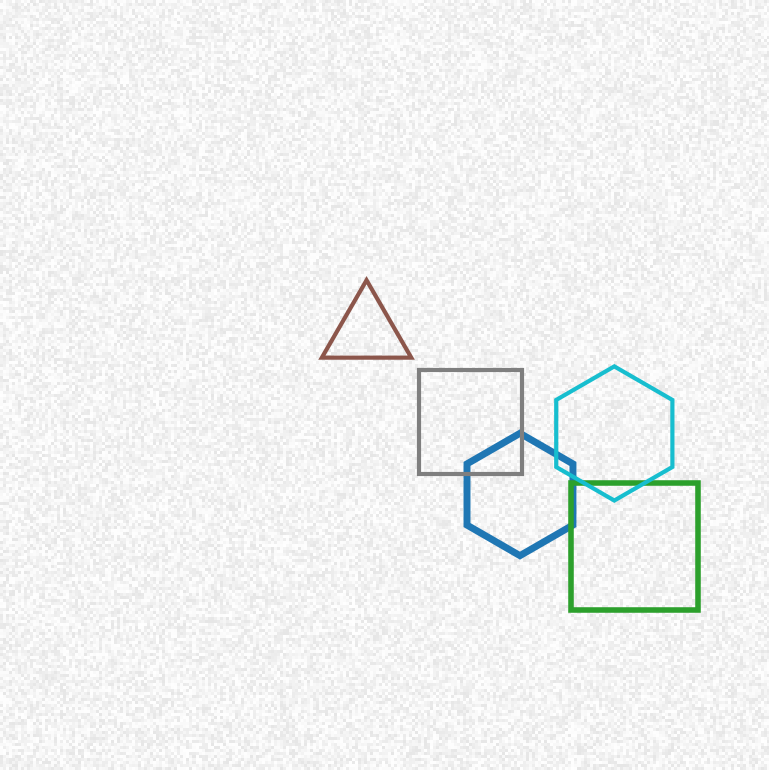[{"shape": "hexagon", "thickness": 2.5, "radius": 0.4, "center": [0.675, 0.358]}, {"shape": "square", "thickness": 2, "radius": 0.41, "center": [0.824, 0.29]}, {"shape": "triangle", "thickness": 1.5, "radius": 0.34, "center": [0.476, 0.569]}, {"shape": "square", "thickness": 1.5, "radius": 0.34, "center": [0.611, 0.452]}, {"shape": "hexagon", "thickness": 1.5, "radius": 0.44, "center": [0.798, 0.437]}]